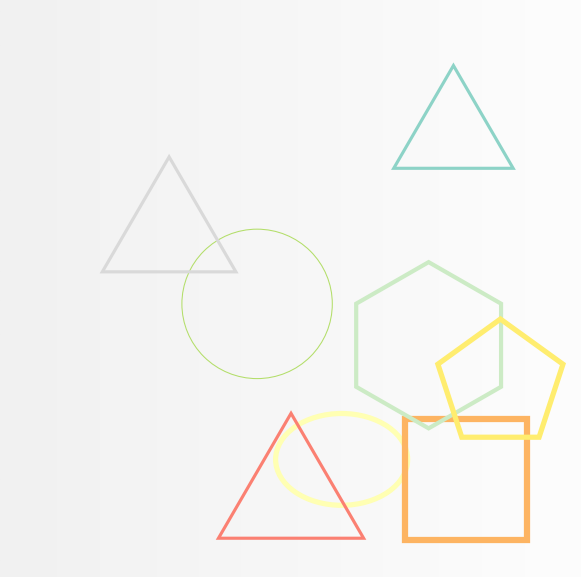[{"shape": "triangle", "thickness": 1.5, "radius": 0.59, "center": [0.78, 0.767]}, {"shape": "oval", "thickness": 2.5, "radius": 0.57, "center": [0.588, 0.204]}, {"shape": "triangle", "thickness": 1.5, "radius": 0.72, "center": [0.501, 0.139]}, {"shape": "square", "thickness": 3, "radius": 0.52, "center": [0.802, 0.168]}, {"shape": "circle", "thickness": 0.5, "radius": 0.65, "center": [0.442, 0.473]}, {"shape": "triangle", "thickness": 1.5, "radius": 0.66, "center": [0.291, 0.595]}, {"shape": "hexagon", "thickness": 2, "radius": 0.72, "center": [0.737, 0.401]}, {"shape": "pentagon", "thickness": 2.5, "radius": 0.57, "center": [0.861, 0.334]}]